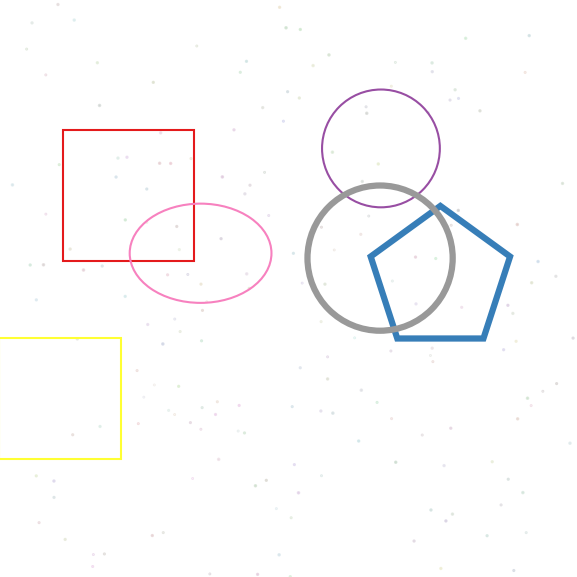[{"shape": "square", "thickness": 1, "radius": 0.57, "center": [0.223, 0.66]}, {"shape": "pentagon", "thickness": 3, "radius": 0.63, "center": [0.763, 0.516]}, {"shape": "circle", "thickness": 1, "radius": 0.51, "center": [0.66, 0.742]}, {"shape": "square", "thickness": 1, "radius": 0.53, "center": [0.104, 0.309]}, {"shape": "oval", "thickness": 1, "radius": 0.61, "center": [0.347, 0.561]}, {"shape": "circle", "thickness": 3, "radius": 0.63, "center": [0.658, 0.552]}]